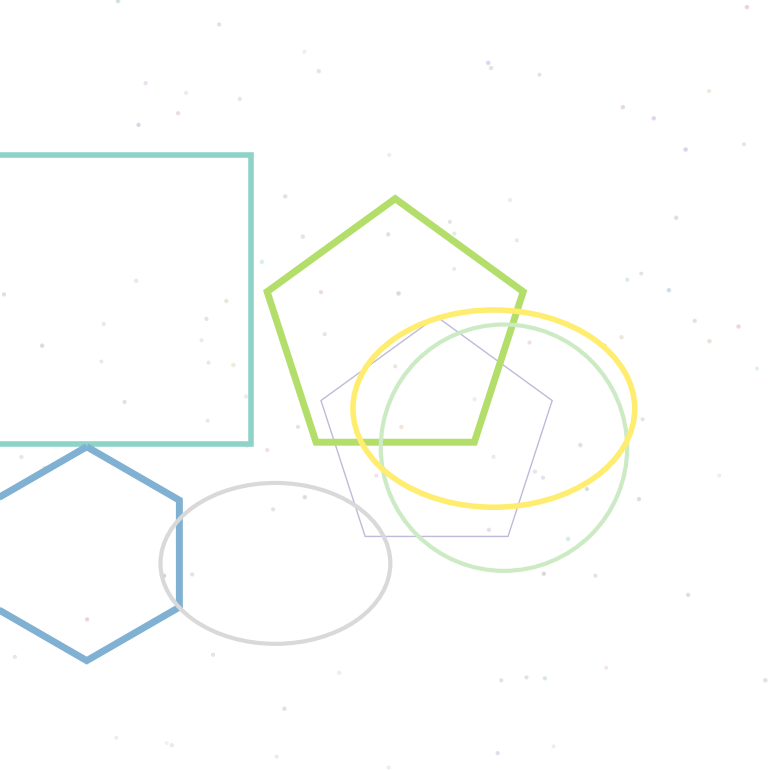[{"shape": "square", "thickness": 2, "radius": 0.94, "center": [0.138, 0.611]}, {"shape": "pentagon", "thickness": 0.5, "radius": 0.79, "center": [0.567, 0.431]}, {"shape": "hexagon", "thickness": 2.5, "radius": 0.69, "center": [0.113, 0.281]}, {"shape": "pentagon", "thickness": 2.5, "radius": 0.87, "center": [0.513, 0.567]}, {"shape": "oval", "thickness": 1.5, "radius": 0.75, "center": [0.358, 0.268]}, {"shape": "circle", "thickness": 1.5, "radius": 0.8, "center": [0.654, 0.419]}, {"shape": "oval", "thickness": 2, "radius": 0.91, "center": [0.641, 0.469]}]